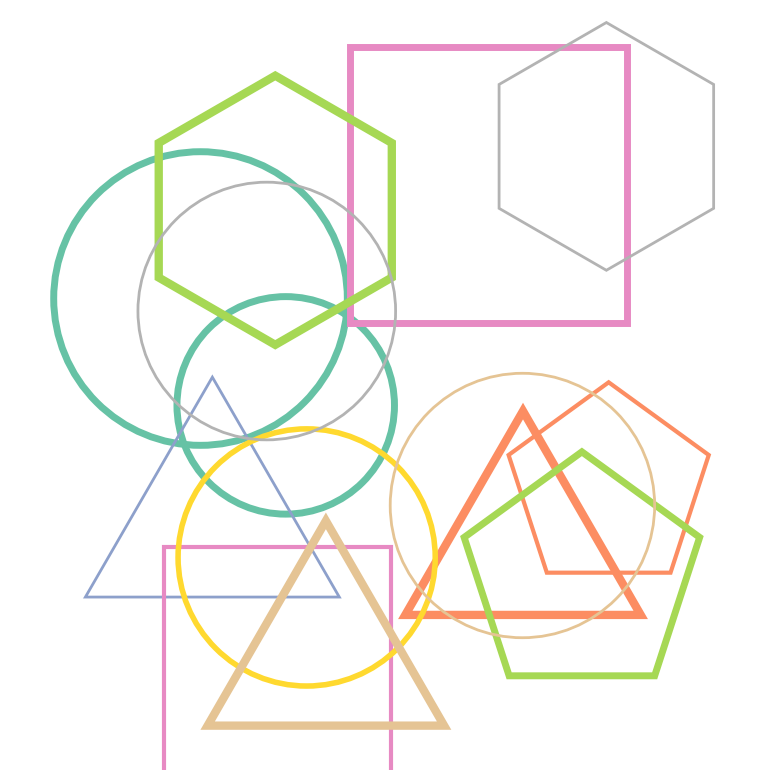[{"shape": "circle", "thickness": 2.5, "radius": 0.95, "center": [0.26, 0.612]}, {"shape": "circle", "thickness": 2.5, "radius": 0.71, "center": [0.371, 0.474]}, {"shape": "pentagon", "thickness": 1.5, "radius": 0.68, "center": [0.79, 0.367]}, {"shape": "triangle", "thickness": 3, "radius": 0.88, "center": [0.679, 0.29]}, {"shape": "triangle", "thickness": 1, "radius": 0.95, "center": [0.276, 0.32]}, {"shape": "square", "thickness": 1.5, "radius": 0.74, "center": [0.36, 0.143]}, {"shape": "square", "thickness": 2.5, "radius": 0.9, "center": [0.635, 0.76]}, {"shape": "pentagon", "thickness": 2.5, "radius": 0.8, "center": [0.756, 0.252]}, {"shape": "hexagon", "thickness": 3, "radius": 0.87, "center": [0.357, 0.727]}, {"shape": "circle", "thickness": 2, "radius": 0.83, "center": [0.398, 0.276]}, {"shape": "circle", "thickness": 1, "radius": 0.86, "center": [0.678, 0.343]}, {"shape": "triangle", "thickness": 3, "radius": 0.89, "center": [0.423, 0.146]}, {"shape": "circle", "thickness": 1, "radius": 0.84, "center": [0.346, 0.596]}, {"shape": "hexagon", "thickness": 1, "radius": 0.8, "center": [0.787, 0.81]}]